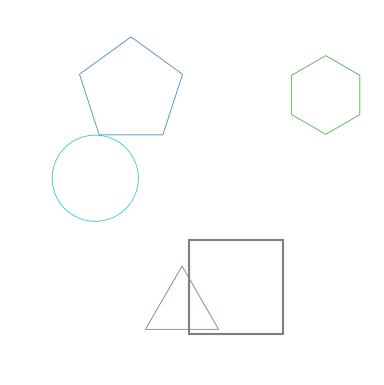[{"shape": "pentagon", "thickness": 0.5, "radius": 0.7, "center": [0.34, 0.764]}, {"shape": "hexagon", "thickness": 0.5, "radius": 0.51, "center": [0.846, 0.753]}, {"shape": "triangle", "thickness": 0.5, "radius": 0.55, "center": [0.473, 0.199]}, {"shape": "square", "thickness": 1.5, "radius": 0.61, "center": [0.613, 0.255]}, {"shape": "circle", "thickness": 0.5, "radius": 0.56, "center": [0.247, 0.537]}]